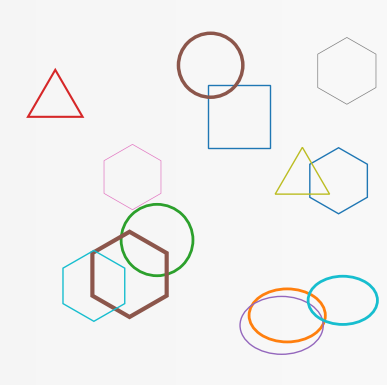[{"shape": "hexagon", "thickness": 1, "radius": 0.43, "center": [0.874, 0.531]}, {"shape": "square", "thickness": 1, "radius": 0.4, "center": [0.617, 0.697]}, {"shape": "oval", "thickness": 2, "radius": 0.49, "center": [0.741, 0.181]}, {"shape": "circle", "thickness": 2, "radius": 0.46, "center": [0.405, 0.377]}, {"shape": "triangle", "thickness": 1.5, "radius": 0.41, "center": [0.143, 0.737]}, {"shape": "oval", "thickness": 1, "radius": 0.54, "center": [0.727, 0.155]}, {"shape": "hexagon", "thickness": 3, "radius": 0.55, "center": [0.334, 0.287]}, {"shape": "circle", "thickness": 2.5, "radius": 0.42, "center": [0.544, 0.831]}, {"shape": "hexagon", "thickness": 0.5, "radius": 0.42, "center": [0.342, 0.54]}, {"shape": "hexagon", "thickness": 0.5, "radius": 0.43, "center": [0.895, 0.816]}, {"shape": "triangle", "thickness": 1, "radius": 0.41, "center": [0.78, 0.536]}, {"shape": "hexagon", "thickness": 1, "radius": 0.46, "center": [0.242, 0.257]}, {"shape": "oval", "thickness": 2, "radius": 0.45, "center": [0.885, 0.22]}]